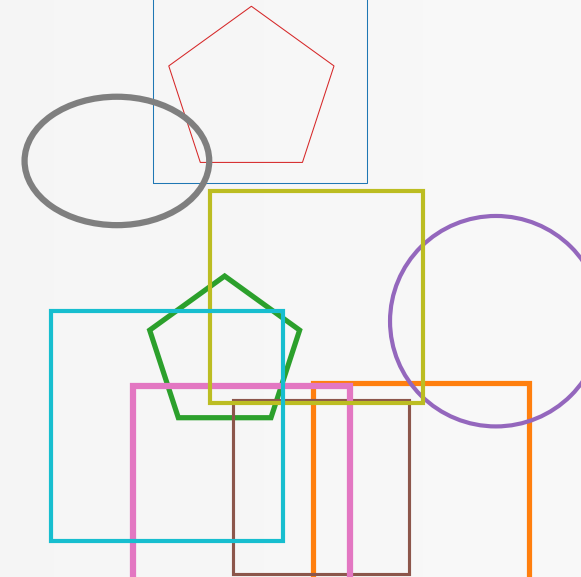[{"shape": "square", "thickness": 0.5, "radius": 0.92, "center": [0.447, 0.866]}, {"shape": "square", "thickness": 2.5, "radius": 0.93, "center": [0.725, 0.15]}, {"shape": "pentagon", "thickness": 2.5, "radius": 0.68, "center": [0.386, 0.386]}, {"shape": "pentagon", "thickness": 0.5, "radius": 0.75, "center": [0.432, 0.839]}, {"shape": "circle", "thickness": 2, "radius": 0.91, "center": [0.853, 0.443]}, {"shape": "square", "thickness": 1.5, "radius": 0.76, "center": [0.552, 0.156]}, {"shape": "square", "thickness": 3, "radius": 0.94, "center": [0.415, 0.143]}, {"shape": "oval", "thickness": 3, "radius": 0.79, "center": [0.201, 0.72]}, {"shape": "square", "thickness": 2, "radius": 0.92, "center": [0.544, 0.486]}, {"shape": "square", "thickness": 2, "radius": 1.0, "center": [0.287, 0.262]}]